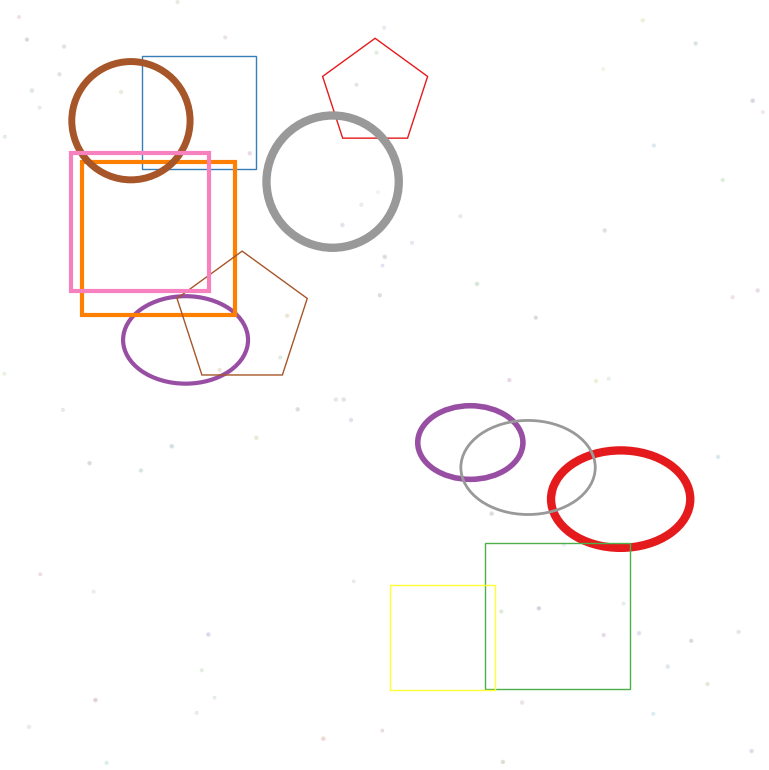[{"shape": "pentagon", "thickness": 0.5, "radius": 0.36, "center": [0.487, 0.879]}, {"shape": "oval", "thickness": 3, "radius": 0.45, "center": [0.806, 0.352]}, {"shape": "square", "thickness": 0.5, "radius": 0.37, "center": [0.259, 0.854]}, {"shape": "square", "thickness": 0.5, "radius": 0.47, "center": [0.724, 0.2]}, {"shape": "oval", "thickness": 2, "radius": 0.34, "center": [0.611, 0.425]}, {"shape": "oval", "thickness": 1.5, "radius": 0.41, "center": [0.241, 0.559]}, {"shape": "square", "thickness": 1.5, "radius": 0.5, "center": [0.206, 0.69]}, {"shape": "square", "thickness": 0.5, "radius": 0.34, "center": [0.574, 0.172]}, {"shape": "circle", "thickness": 2.5, "radius": 0.38, "center": [0.17, 0.843]}, {"shape": "pentagon", "thickness": 0.5, "radius": 0.44, "center": [0.314, 0.585]}, {"shape": "square", "thickness": 1.5, "radius": 0.45, "center": [0.181, 0.711]}, {"shape": "circle", "thickness": 3, "radius": 0.43, "center": [0.432, 0.764]}, {"shape": "oval", "thickness": 1, "radius": 0.44, "center": [0.686, 0.393]}]